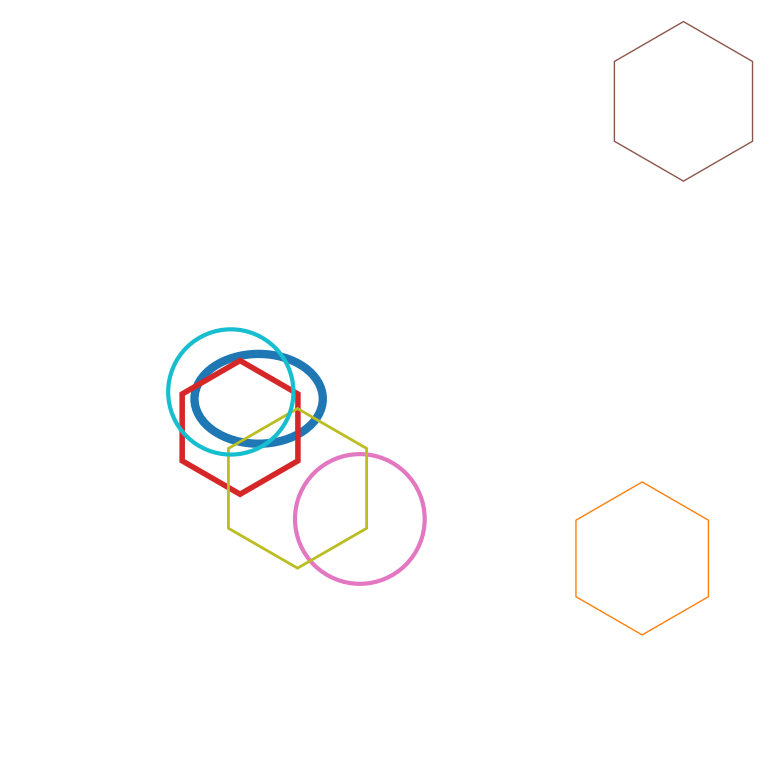[{"shape": "oval", "thickness": 3, "radius": 0.42, "center": [0.336, 0.482]}, {"shape": "hexagon", "thickness": 0.5, "radius": 0.5, "center": [0.834, 0.275]}, {"shape": "hexagon", "thickness": 2, "radius": 0.43, "center": [0.312, 0.445]}, {"shape": "hexagon", "thickness": 0.5, "radius": 0.52, "center": [0.888, 0.868]}, {"shape": "circle", "thickness": 1.5, "radius": 0.42, "center": [0.467, 0.326]}, {"shape": "hexagon", "thickness": 1, "radius": 0.52, "center": [0.386, 0.366]}, {"shape": "circle", "thickness": 1.5, "radius": 0.41, "center": [0.3, 0.491]}]